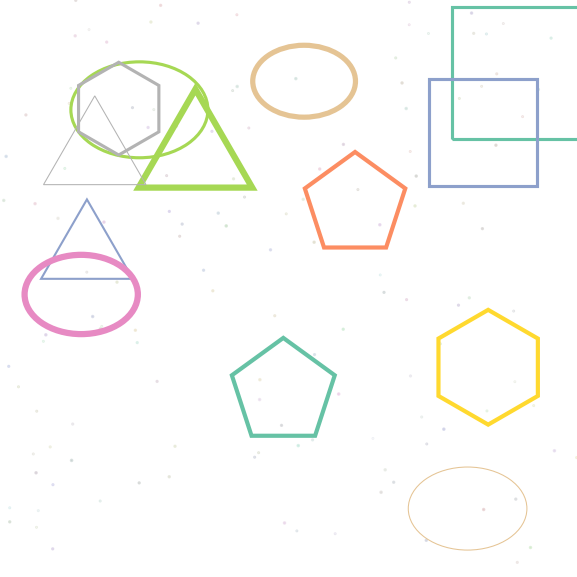[{"shape": "pentagon", "thickness": 2, "radius": 0.47, "center": [0.491, 0.32]}, {"shape": "square", "thickness": 1.5, "radius": 0.57, "center": [0.897, 0.873]}, {"shape": "pentagon", "thickness": 2, "radius": 0.46, "center": [0.615, 0.645]}, {"shape": "triangle", "thickness": 1, "radius": 0.46, "center": [0.151, 0.562]}, {"shape": "square", "thickness": 1.5, "radius": 0.47, "center": [0.837, 0.769]}, {"shape": "oval", "thickness": 3, "radius": 0.49, "center": [0.141, 0.489]}, {"shape": "oval", "thickness": 1.5, "radius": 0.59, "center": [0.241, 0.809]}, {"shape": "triangle", "thickness": 3, "radius": 0.57, "center": [0.338, 0.731]}, {"shape": "hexagon", "thickness": 2, "radius": 0.5, "center": [0.845, 0.363]}, {"shape": "oval", "thickness": 0.5, "radius": 0.51, "center": [0.81, 0.119]}, {"shape": "oval", "thickness": 2.5, "radius": 0.44, "center": [0.527, 0.858]}, {"shape": "triangle", "thickness": 0.5, "radius": 0.51, "center": [0.164, 0.731]}, {"shape": "hexagon", "thickness": 1.5, "radius": 0.4, "center": [0.206, 0.811]}]